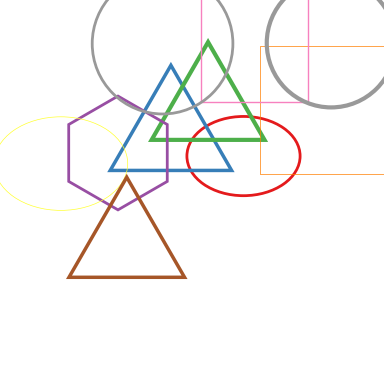[{"shape": "oval", "thickness": 2, "radius": 0.74, "center": [0.632, 0.595]}, {"shape": "triangle", "thickness": 2.5, "radius": 0.91, "center": [0.444, 0.648]}, {"shape": "triangle", "thickness": 3, "radius": 0.85, "center": [0.54, 0.721]}, {"shape": "hexagon", "thickness": 2, "radius": 0.74, "center": [0.306, 0.603]}, {"shape": "square", "thickness": 0.5, "radius": 0.83, "center": [0.841, 0.715]}, {"shape": "oval", "thickness": 0.5, "radius": 0.87, "center": [0.158, 0.575]}, {"shape": "triangle", "thickness": 2.5, "radius": 0.87, "center": [0.329, 0.366]}, {"shape": "square", "thickness": 1, "radius": 0.7, "center": [0.661, 0.874]}, {"shape": "circle", "thickness": 3, "radius": 0.84, "center": [0.86, 0.888]}, {"shape": "circle", "thickness": 2, "radius": 0.91, "center": [0.422, 0.887]}]